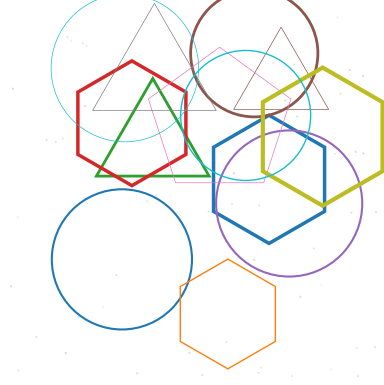[{"shape": "circle", "thickness": 1.5, "radius": 0.91, "center": [0.317, 0.326]}, {"shape": "hexagon", "thickness": 2.5, "radius": 0.83, "center": [0.699, 0.534]}, {"shape": "hexagon", "thickness": 1, "radius": 0.71, "center": [0.592, 0.184]}, {"shape": "triangle", "thickness": 2, "radius": 0.85, "center": [0.397, 0.627]}, {"shape": "hexagon", "thickness": 2.5, "radius": 0.81, "center": [0.343, 0.68]}, {"shape": "circle", "thickness": 1.5, "radius": 0.95, "center": [0.751, 0.471]}, {"shape": "circle", "thickness": 2, "radius": 0.83, "center": [0.66, 0.862]}, {"shape": "triangle", "thickness": 0.5, "radius": 0.71, "center": [0.73, 0.787]}, {"shape": "pentagon", "thickness": 0.5, "radius": 0.97, "center": [0.571, 0.683]}, {"shape": "triangle", "thickness": 0.5, "radius": 0.93, "center": [0.401, 0.806]}, {"shape": "hexagon", "thickness": 3, "radius": 0.9, "center": [0.838, 0.645]}, {"shape": "circle", "thickness": 0.5, "radius": 0.96, "center": [0.324, 0.823]}, {"shape": "circle", "thickness": 1, "radius": 0.84, "center": [0.638, 0.7]}]